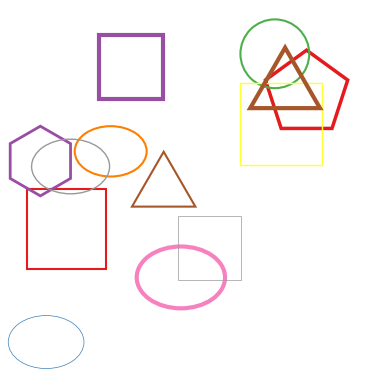[{"shape": "square", "thickness": 1.5, "radius": 0.51, "center": [0.172, 0.405]}, {"shape": "pentagon", "thickness": 2.5, "radius": 0.56, "center": [0.796, 0.757]}, {"shape": "oval", "thickness": 0.5, "radius": 0.49, "center": [0.12, 0.112]}, {"shape": "circle", "thickness": 1.5, "radius": 0.45, "center": [0.714, 0.86]}, {"shape": "square", "thickness": 3, "radius": 0.42, "center": [0.34, 0.827]}, {"shape": "hexagon", "thickness": 2, "radius": 0.45, "center": [0.105, 0.582]}, {"shape": "oval", "thickness": 1.5, "radius": 0.47, "center": [0.288, 0.607]}, {"shape": "square", "thickness": 1, "radius": 0.53, "center": [0.73, 0.677]}, {"shape": "triangle", "thickness": 1.5, "radius": 0.47, "center": [0.425, 0.511]}, {"shape": "triangle", "thickness": 3, "radius": 0.52, "center": [0.741, 0.771]}, {"shape": "oval", "thickness": 3, "radius": 0.57, "center": [0.47, 0.279]}, {"shape": "oval", "thickness": 1, "radius": 0.51, "center": [0.183, 0.568]}, {"shape": "square", "thickness": 0.5, "radius": 0.41, "center": [0.544, 0.356]}]